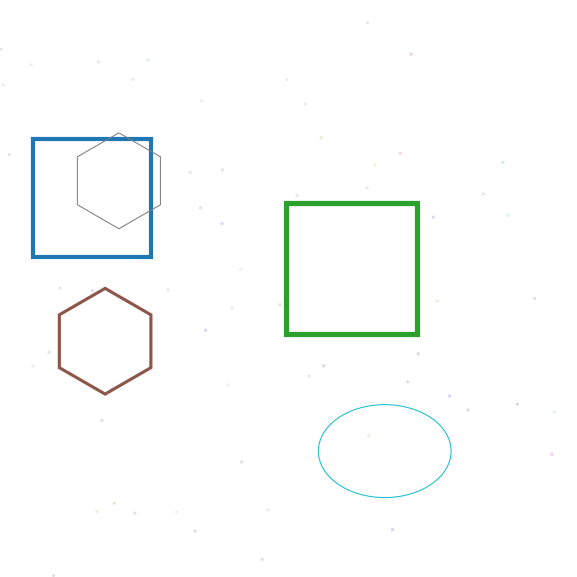[{"shape": "square", "thickness": 2, "radius": 0.51, "center": [0.159, 0.656]}, {"shape": "square", "thickness": 2.5, "radius": 0.57, "center": [0.609, 0.535]}, {"shape": "hexagon", "thickness": 1.5, "radius": 0.46, "center": [0.182, 0.408]}, {"shape": "hexagon", "thickness": 0.5, "radius": 0.42, "center": [0.206, 0.686]}, {"shape": "oval", "thickness": 0.5, "radius": 0.57, "center": [0.666, 0.218]}]